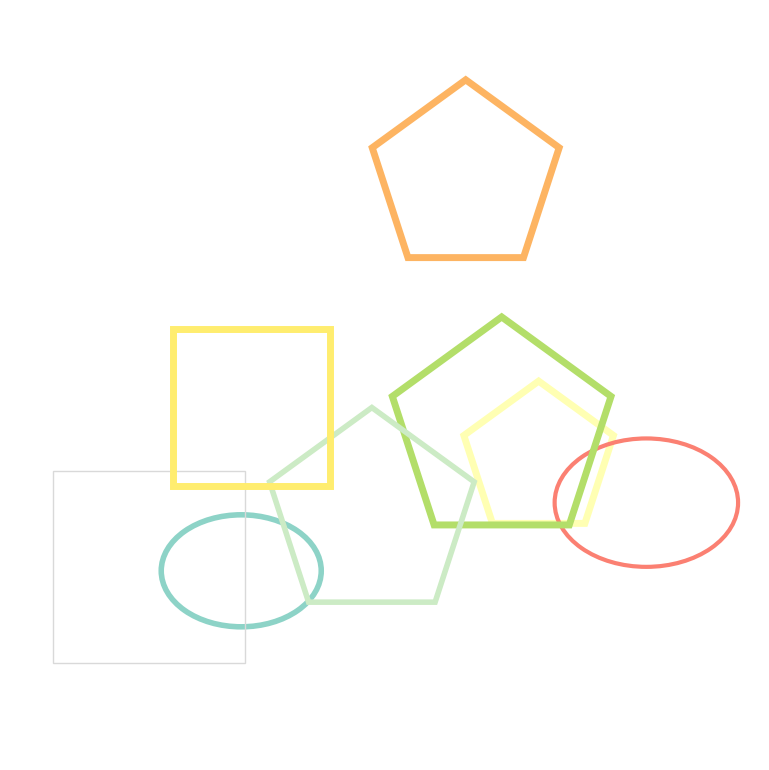[{"shape": "oval", "thickness": 2, "radius": 0.52, "center": [0.313, 0.259]}, {"shape": "pentagon", "thickness": 2.5, "radius": 0.51, "center": [0.7, 0.403]}, {"shape": "oval", "thickness": 1.5, "radius": 0.6, "center": [0.839, 0.347]}, {"shape": "pentagon", "thickness": 2.5, "radius": 0.64, "center": [0.605, 0.769]}, {"shape": "pentagon", "thickness": 2.5, "radius": 0.75, "center": [0.652, 0.439]}, {"shape": "square", "thickness": 0.5, "radius": 0.62, "center": [0.194, 0.264]}, {"shape": "pentagon", "thickness": 2, "radius": 0.7, "center": [0.483, 0.331]}, {"shape": "square", "thickness": 2.5, "radius": 0.51, "center": [0.327, 0.471]}]